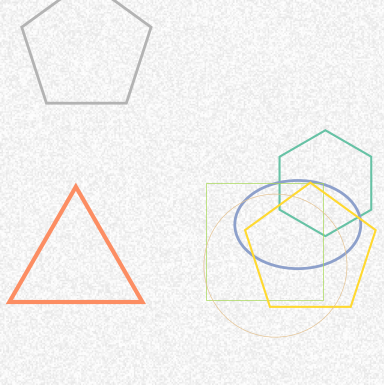[{"shape": "hexagon", "thickness": 1.5, "radius": 0.69, "center": [0.845, 0.524]}, {"shape": "triangle", "thickness": 3, "radius": 1.0, "center": [0.197, 0.315]}, {"shape": "oval", "thickness": 2, "radius": 0.82, "center": [0.773, 0.417]}, {"shape": "square", "thickness": 0.5, "radius": 0.76, "center": [0.687, 0.373]}, {"shape": "pentagon", "thickness": 1.5, "radius": 0.89, "center": [0.806, 0.347]}, {"shape": "circle", "thickness": 0.5, "radius": 0.93, "center": [0.715, 0.31]}, {"shape": "pentagon", "thickness": 2, "radius": 0.88, "center": [0.224, 0.875]}]